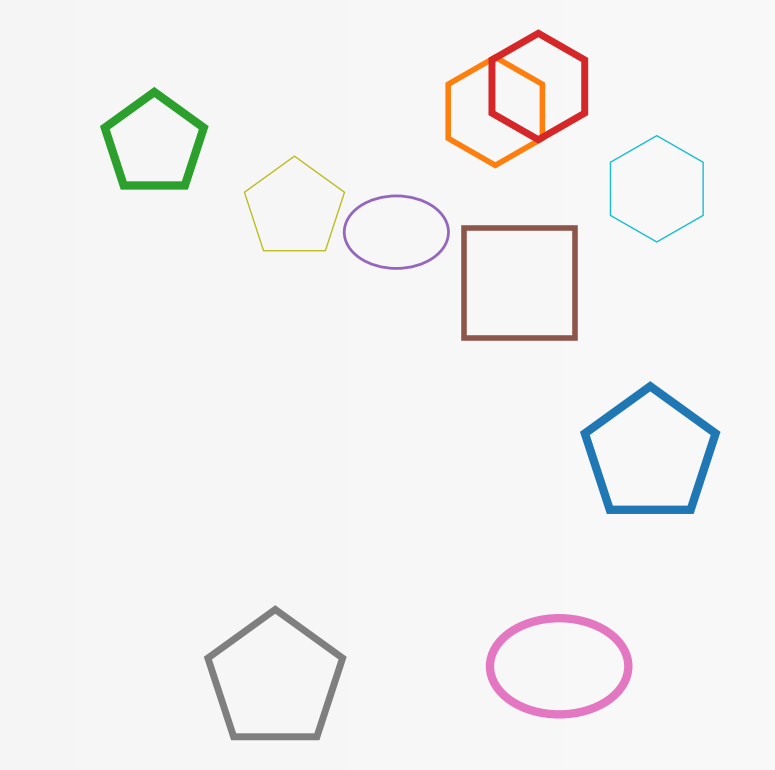[{"shape": "pentagon", "thickness": 3, "radius": 0.44, "center": [0.839, 0.41]}, {"shape": "hexagon", "thickness": 2, "radius": 0.35, "center": [0.639, 0.855]}, {"shape": "pentagon", "thickness": 3, "radius": 0.34, "center": [0.199, 0.813]}, {"shape": "hexagon", "thickness": 2.5, "radius": 0.35, "center": [0.695, 0.888]}, {"shape": "oval", "thickness": 1, "radius": 0.34, "center": [0.511, 0.698]}, {"shape": "square", "thickness": 2, "radius": 0.36, "center": [0.671, 0.633]}, {"shape": "oval", "thickness": 3, "radius": 0.45, "center": [0.721, 0.135]}, {"shape": "pentagon", "thickness": 2.5, "radius": 0.46, "center": [0.355, 0.117]}, {"shape": "pentagon", "thickness": 0.5, "radius": 0.34, "center": [0.38, 0.729]}, {"shape": "hexagon", "thickness": 0.5, "radius": 0.35, "center": [0.847, 0.755]}]